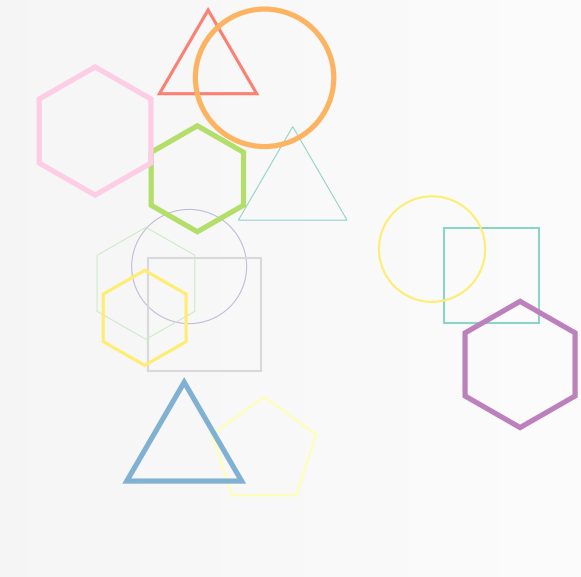[{"shape": "triangle", "thickness": 0.5, "radius": 0.54, "center": [0.504, 0.672]}, {"shape": "square", "thickness": 1, "radius": 0.41, "center": [0.846, 0.521]}, {"shape": "pentagon", "thickness": 1, "radius": 0.47, "center": [0.454, 0.218]}, {"shape": "circle", "thickness": 0.5, "radius": 0.49, "center": [0.325, 0.538]}, {"shape": "triangle", "thickness": 1.5, "radius": 0.48, "center": [0.358, 0.885]}, {"shape": "triangle", "thickness": 2.5, "radius": 0.57, "center": [0.317, 0.223]}, {"shape": "circle", "thickness": 2.5, "radius": 0.6, "center": [0.455, 0.864]}, {"shape": "hexagon", "thickness": 2.5, "radius": 0.46, "center": [0.34, 0.69]}, {"shape": "hexagon", "thickness": 2.5, "radius": 0.55, "center": [0.164, 0.772]}, {"shape": "square", "thickness": 1, "radius": 0.49, "center": [0.352, 0.455]}, {"shape": "hexagon", "thickness": 2.5, "radius": 0.55, "center": [0.895, 0.368]}, {"shape": "hexagon", "thickness": 0.5, "radius": 0.49, "center": [0.251, 0.509]}, {"shape": "hexagon", "thickness": 1.5, "radius": 0.41, "center": [0.249, 0.449]}, {"shape": "circle", "thickness": 1, "radius": 0.46, "center": [0.743, 0.568]}]